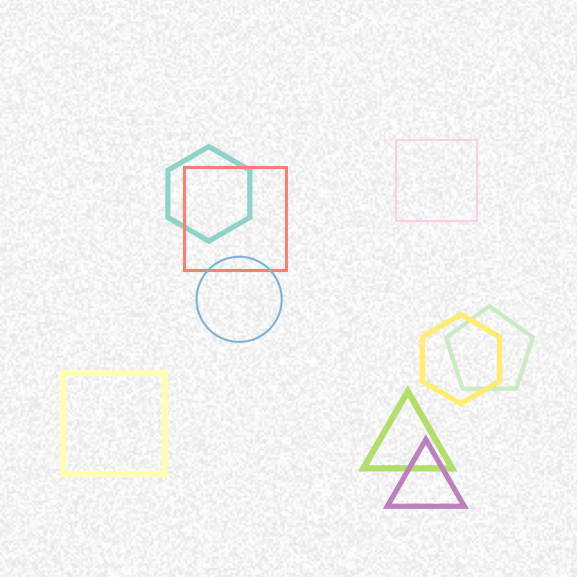[{"shape": "hexagon", "thickness": 2.5, "radius": 0.41, "center": [0.362, 0.663]}, {"shape": "square", "thickness": 3, "radius": 0.44, "center": [0.198, 0.266]}, {"shape": "square", "thickness": 1.5, "radius": 0.44, "center": [0.407, 0.621]}, {"shape": "circle", "thickness": 1, "radius": 0.37, "center": [0.414, 0.481]}, {"shape": "triangle", "thickness": 3, "radius": 0.44, "center": [0.706, 0.233]}, {"shape": "square", "thickness": 1, "radius": 0.35, "center": [0.756, 0.687]}, {"shape": "triangle", "thickness": 2.5, "radius": 0.39, "center": [0.737, 0.161]}, {"shape": "pentagon", "thickness": 2, "radius": 0.4, "center": [0.848, 0.39]}, {"shape": "hexagon", "thickness": 2.5, "radius": 0.39, "center": [0.798, 0.377]}]